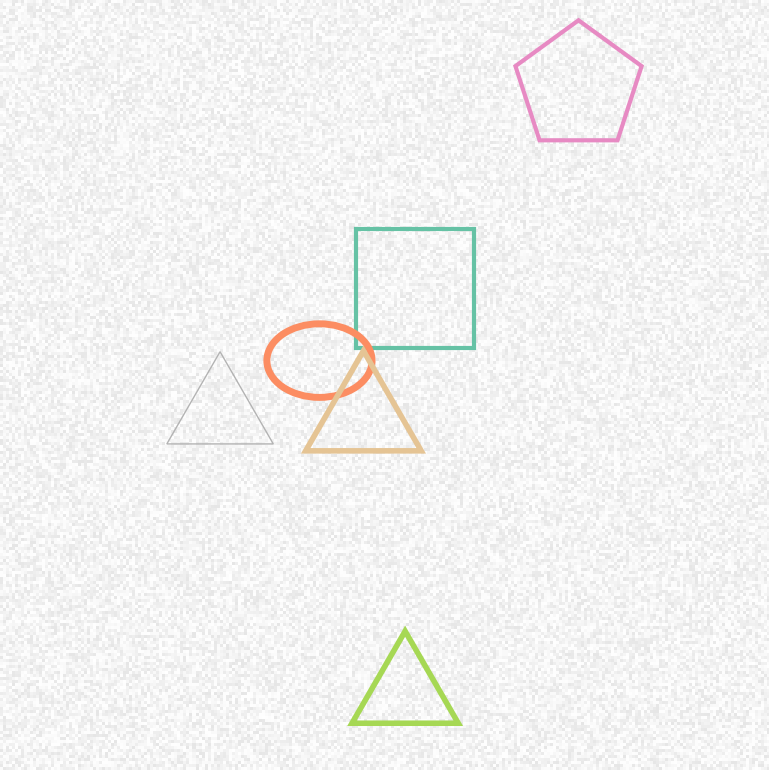[{"shape": "square", "thickness": 1.5, "radius": 0.39, "center": [0.539, 0.625]}, {"shape": "oval", "thickness": 2.5, "radius": 0.34, "center": [0.415, 0.532]}, {"shape": "pentagon", "thickness": 1.5, "radius": 0.43, "center": [0.751, 0.888]}, {"shape": "triangle", "thickness": 2, "radius": 0.4, "center": [0.526, 0.101]}, {"shape": "triangle", "thickness": 2, "radius": 0.43, "center": [0.472, 0.458]}, {"shape": "triangle", "thickness": 0.5, "radius": 0.4, "center": [0.286, 0.463]}]